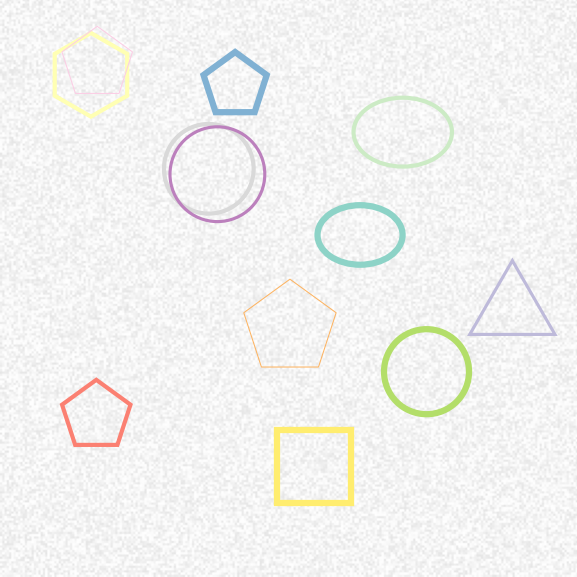[{"shape": "oval", "thickness": 3, "radius": 0.37, "center": [0.623, 0.592]}, {"shape": "hexagon", "thickness": 2, "radius": 0.36, "center": [0.157, 0.87]}, {"shape": "triangle", "thickness": 1.5, "radius": 0.43, "center": [0.887, 0.463]}, {"shape": "pentagon", "thickness": 2, "radius": 0.31, "center": [0.167, 0.279]}, {"shape": "pentagon", "thickness": 3, "radius": 0.29, "center": [0.407, 0.851]}, {"shape": "pentagon", "thickness": 0.5, "radius": 0.42, "center": [0.502, 0.432]}, {"shape": "circle", "thickness": 3, "radius": 0.37, "center": [0.739, 0.356]}, {"shape": "pentagon", "thickness": 0.5, "radius": 0.32, "center": [0.168, 0.889]}, {"shape": "circle", "thickness": 2, "radius": 0.39, "center": [0.362, 0.707]}, {"shape": "circle", "thickness": 1.5, "radius": 0.41, "center": [0.376, 0.697]}, {"shape": "oval", "thickness": 2, "radius": 0.43, "center": [0.697, 0.77]}, {"shape": "square", "thickness": 3, "radius": 0.32, "center": [0.544, 0.191]}]